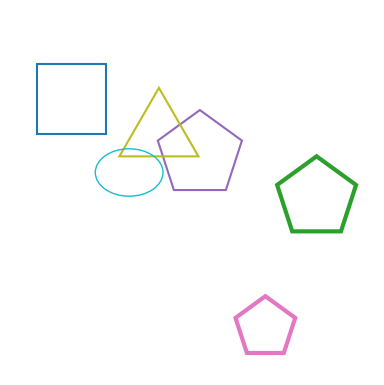[{"shape": "square", "thickness": 1.5, "radius": 0.45, "center": [0.186, 0.743]}, {"shape": "pentagon", "thickness": 3, "radius": 0.54, "center": [0.822, 0.486]}, {"shape": "pentagon", "thickness": 1.5, "radius": 0.57, "center": [0.519, 0.599]}, {"shape": "pentagon", "thickness": 3, "radius": 0.41, "center": [0.689, 0.149]}, {"shape": "triangle", "thickness": 1.5, "radius": 0.59, "center": [0.413, 0.653]}, {"shape": "oval", "thickness": 1, "radius": 0.44, "center": [0.335, 0.552]}]